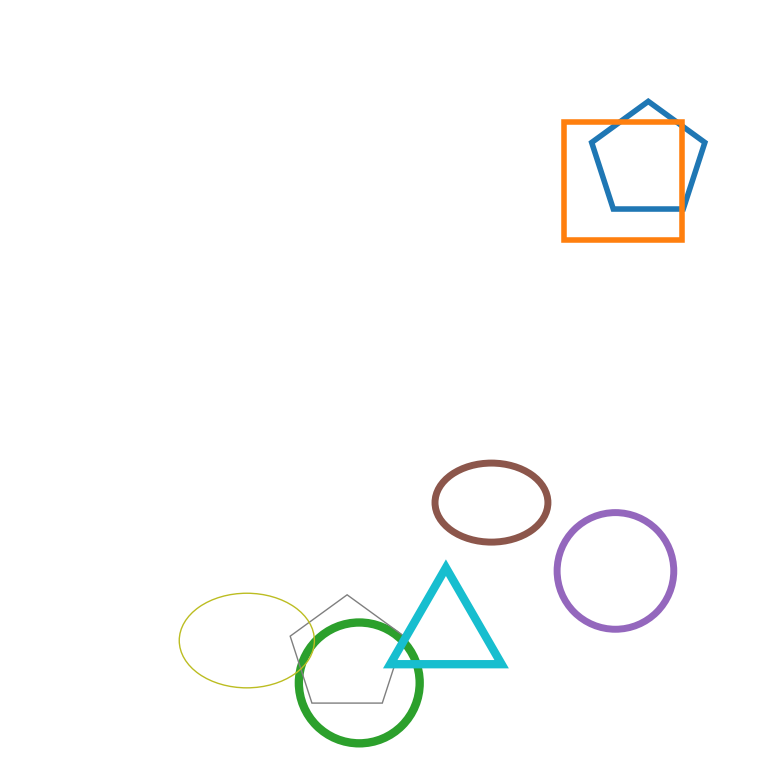[{"shape": "pentagon", "thickness": 2, "radius": 0.39, "center": [0.842, 0.791]}, {"shape": "square", "thickness": 2, "radius": 0.38, "center": [0.809, 0.765]}, {"shape": "circle", "thickness": 3, "radius": 0.39, "center": [0.467, 0.113]}, {"shape": "circle", "thickness": 2.5, "radius": 0.38, "center": [0.799, 0.259]}, {"shape": "oval", "thickness": 2.5, "radius": 0.37, "center": [0.638, 0.347]}, {"shape": "pentagon", "thickness": 0.5, "radius": 0.39, "center": [0.451, 0.15]}, {"shape": "oval", "thickness": 0.5, "radius": 0.44, "center": [0.321, 0.168]}, {"shape": "triangle", "thickness": 3, "radius": 0.42, "center": [0.579, 0.179]}]